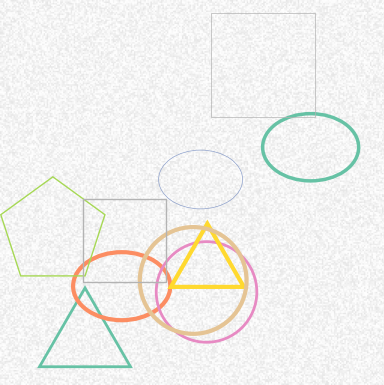[{"shape": "triangle", "thickness": 2, "radius": 0.68, "center": [0.221, 0.116]}, {"shape": "oval", "thickness": 2.5, "radius": 0.62, "center": [0.807, 0.617]}, {"shape": "oval", "thickness": 3, "radius": 0.63, "center": [0.316, 0.257]}, {"shape": "oval", "thickness": 0.5, "radius": 0.55, "center": [0.521, 0.534]}, {"shape": "circle", "thickness": 2, "radius": 0.65, "center": [0.536, 0.242]}, {"shape": "pentagon", "thickness": 1, "radius": 0.71, "center": [0.137, 0.398]}, {"shape": "triangle", "thickness": 3, "radius": 0.55, "center": [0.539, 0.31]}, {"shape": "circle", "thickness": 3, "radius": 0.69, "center": [0.502, 0.272]}, {"shape": "square", "thickness": 1, "radius": 0.54, "center": [0.324, 0.375]}, {"shape": "square", "thickness": 0.5, "radius": 0.67, "center": [0.683, 0.831]}]